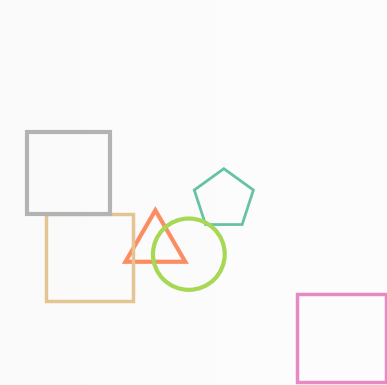[{"shape": "pentagon", "thickness": 2, "radius": 0.4, "center": [0.578, 0.482]}, {"shape": "triangle", "thickness": 3, "radius": 0.45, "center": [0.401, 0.365]}, {"shape": "square", "thickness": 2.5, "radius": 0.57, "center": [0.88, 0.123]}, {"shape": "circle", "thickness": 3, "radius": 0.46, "center": [0.487, 0.34]}, {"shape": "square", "thickness": 2.5, "radius": 0.56, "center": [0.231, 0.332]}, {"shape": "square", "thickness": 3, "radius": 0.53, "center": [0.177, 0.552]}]